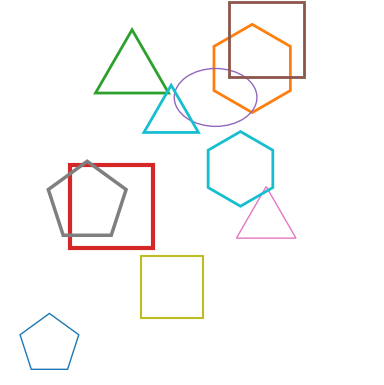[{"shape": "pentagon", "thickness": 1, "radius": 0.4, "center": [0.128, 0.106]}, {"shape": "hexagon", "thickness": 2, "radius": 0.57, "center": [0.655, 0.822]}, {"shape": "triangle", "thickness": 2, "radius": 0.55, "center": [0.343, 0.813]}, {"shape": "square", "thickness": 3, "radius": 0.54, "center": [0.289, 0.463]}, {"shape": "oval", "thickness": 1, "radius": 0.54, "center": [0.56, 0.747]}, {"shape": "square", "thickness": 2, "radius": 0.49, "center": [0.692, 0.896]}, {"shape": "triangle", "thickness": 1, "radius": 0.45, "center": [0.691, 0.426]}, {"shape": "pentagon", "thickness": 2.5, "radius": 0.53, "center": [0.227, 0.475]}, {"shape": "square", "thickness": 1.5, "radius": 0.4, "center": [0.447, 0.254]}, {"shape": "triangle", "thickness": 2, "radius": 0.41, "center": [0.445, 0.697]}, {"shape": "hexagon", "thickness": 2, "radius": 0.48, "center": [0.625, 0.561]}]